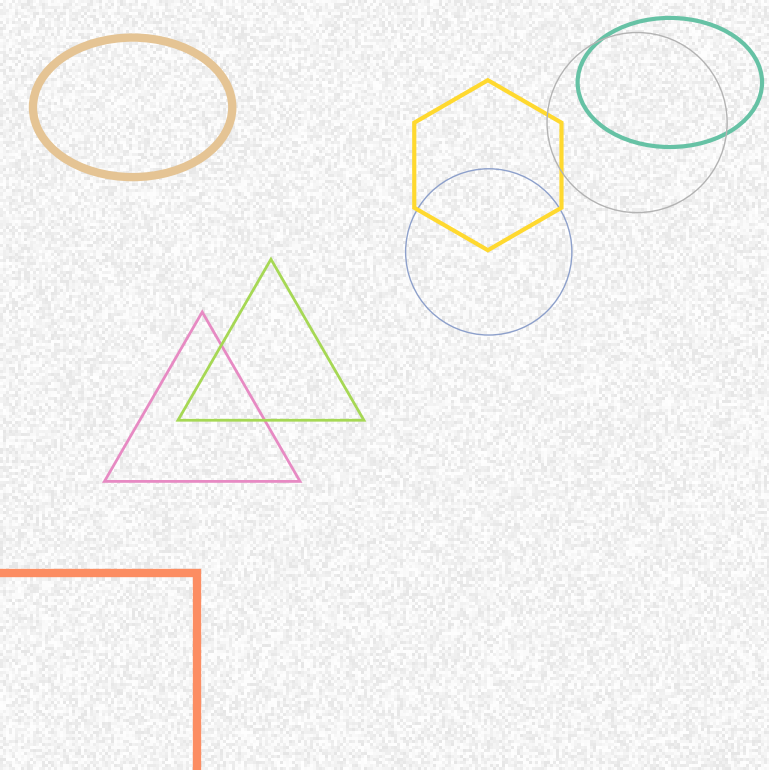[{"shape": "oval", "thickness": 1.5, "radius": 0.6, "center": [0.87, 0.893]}, {"shape": "square", "thickness": 3, "radius": 0.72, "center": [0.111, 0.111]}, {"shape": "circle", "thickness": 0.5, "radius": 0.54, "center": [0.635, 0.673]}, {"shape": "triangle", "thickness": 1, "radius": 0.73, "center": [0.263, 0.448]}, {"shape": "triangle", "thickness": 1, "radius": 0.7, "center": [0.352, 0.524]}, {"shape": "hexagon", "thickness": 1.5, "radius": 0.55, "center": [0.634, 0.785]}, {"shape": "oval", "thickness": 3, "radius": 0.65, "center": [0.172, 0.861]}, {"shape": "circle", "thickness": 0.5, "radius": 0.58, "center": [0.827, 0.841]}]